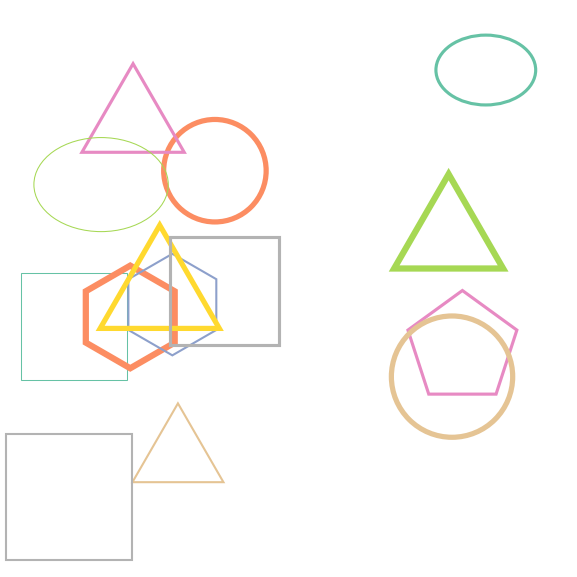[{"shape": "oval", "thickness": 1.5, "radius": 0.43, "center": [0.841, 0.878]}, {"shape": "square", "thickness": 0.5, "radius": 0.46, "center": [0.128, 0.434]}, {"shape": "circle", "thickness": 2.5, "radius": 0.44, "center": [0.372, 0.704]}, {"shape": "hexagon", "thickness": 3, "radius": 0.44, "center": [0.226, 0.45]}, {"shape": "hexagon", "thickness": 1, "radius": 0.44, "center": [0.298, 0.472]}, {"shape": "pentagon", "thickness": 1.5, "radius": 0.5, "center": [0.801, 0.397]}, {"shape": "triangle", "thickness": 1.5, "radius": 0.51, "center": [0.23, 0.787]}, {"shape": "oval", "thickness": 0.5, "radius": 0.58, "center": [0.175, 0.679]}, {"shape": "triangle", "thickness": 3, "radius": 0.54, "center": [0.777, 0.589]}, {"shape": "triangle", "thickness": 2.5, "radius": 0.6, "center": [0.277, 0.49]}, {"shape": "triangle", "thickness": 1, "radius": 0.45, "center": [0.308, 0.21]}, {"shape": "circle", "thickness": 2.5, "radius": 0.53, "center": [0.783, 0.347]}, {"shape": "square", "thickness": 1, "radius": 0.55, "center": [0.12, 0.139]}, {"shape": "square", "thickness": 1.5, "radius": 0.47, "center": [0.389, 0.495]}]